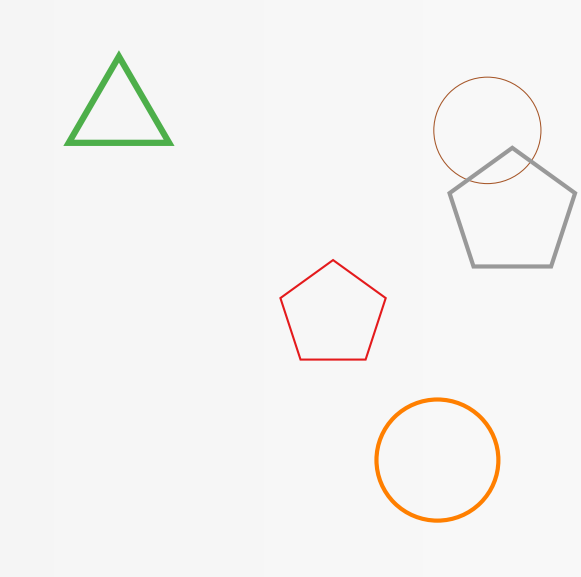[{"shape": "pentagon", "thickness": 1, "radius": 0.48, "center": [0.573, 0.454]}, {"shape": "triangle", "thickness": 3, "radius": 0.5, "center": [0.205, 0.802]}, {"shape": "circle", "thickness": 2, "radius": 0.52, "center": [0.753, 0.202]}, {"shape": "circle", "thickness": 0.5, "radius": 0.46, "center": [0.839, 0.773]}, {"shape": "pentagon", "thickness": 2, "radius": 0.57, "center": [0.881, 0.63]}]